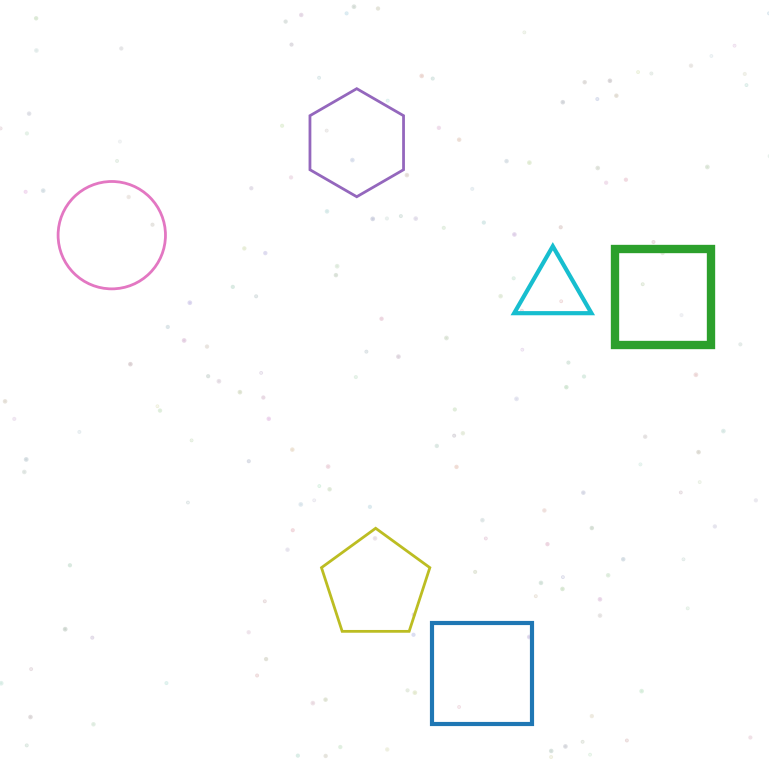[{"shape": "square", "thickness": 1.5, "radius": 0.33, "center": [0.626, 0.125]}, {"shape": "square", "thickness": 3, "radius": 0.31, "center": [0.861, 0.615]}, {"shape": "hexagon", "thickness": 1, "radius": 0.35, "center": [0.463, 0.815]}, {"shape": "circle", "thickness": 1, "radius": 0.35, "center": [0.145, 0.695]}, {"shape": "pentagon", "thickness": 1, "radius": 0.37, "center": [0.488, 0.24]}, {"shape": "triangle", "thickness": 1.5, "radius": 0.29, "center": [0.718, 0.622]}]